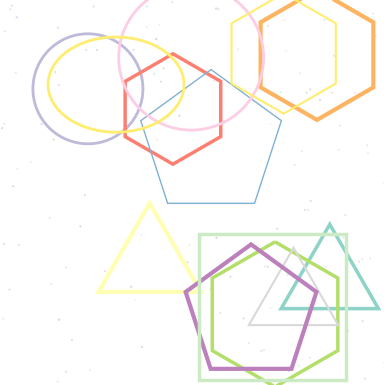[{"shape": "triangle", "thickness": 2.5, "radius": 0.73, "center": [0.857, 0.271]}, {"shape": "triangle", "thickness": 3, "radius": 0.77, "center": [0.389, 0.319]}, {"shape": "circle", "thickness": 2, "radius": 0.71, "center": [0.228, 0.769]}, {"shape": "hexagon", "thickness": 2.5, "radius": 0.72, "center": [0.449, 0.717]}, {"shape": "pentagon", "thickness": 1, "radius": 0.96, "center": [0.548, 0.627]}, {"shape": "hexagon", "thickness": 3, "radius": 0.85, "center": [0.823, 0.858]}, {"shape": "hexagon", "thickness": 2.5, "radius": 0.94, "center": [0.714, 0.184]}, {"shape": "circle", "thickness": 2, "radius": 0.94, "center": [0.497, 0.85]}, {"shape": "triangle", "thickness": 1.5, "radius": 0.67, "center": [0.762, 0.223]}, {"shape": "pentagon", "thickness": 3, "radius": 0.89, "center": [0.652, 0.186]}, {"shape": "square", "thickness": 2.5, "radius": 0.95, "center": [0.708, 0.203]}, {"shape": "oval", "thickness": 2, "radius": 0.88, "center": [0.301, 0.78]}, {"shape": "hexagon", "thickness": 1.5, "radius": 0.78, "center": [0.737, 0.861]}]